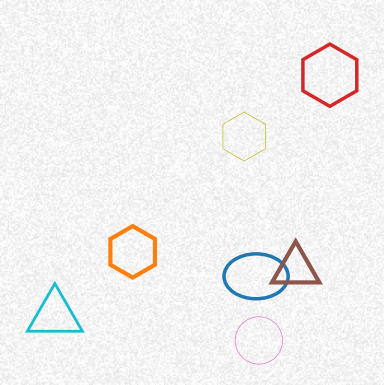[{"shape": "oval", "thickness": 2.5, "radius": 0.42, "center": [0.665, 0.282]}, {"shape": "hexagon", "thickness": 3, "radius": 0.33, "center": [0.345, 0.346]}, {"shape": "hexagon", "thickness": 2.5, "radius": 0.4, "center": [0.857, 0.805]}, {"shape": "triangle", "thickness": 3, "radius": 0.36, "center": [0.768, 0.302]}, {"shape": "circle", "thickness": 0.5, "radius": 0.31, "center": [0.672, 0.116]}, {"shape": "hexagon", "thickness": 0.5, "radius": 0.32, "center": [0.634, 0.645]}, {"shape": "triangle", "thickness": 2, "radius": 0.41, "center": [0.142, 0.181]}]